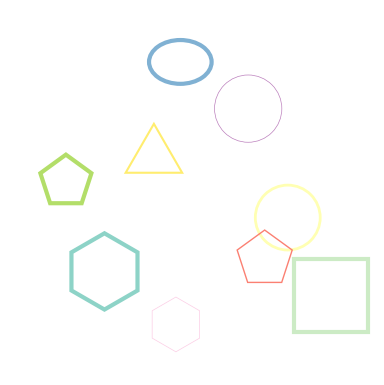[{"shape": "hexagon", "thickness": 3, "radius": 0.5, "center": [0.271, 0.295]}, {"shape": "circle", "thickness": 2, "radius": 0.42, "center": [0.747, 0.435]}, {"shape": "pentagon", "thickness": 1, "radius": 0.38, "center": [0.687, 0.327]}, {"shape": "oval", "thickness": 3, "radius": 0.41, "center": [0.468, 0.839]}, {"shape": "pentagon", "thickness": 3, "radius": 0.35, "center": [0.171, 0.529]}, {"shape": "hexagon", "thickness": 0.5, "radius": 0.36, "center": [0.457, 0.157]}, {"shape": "circle", "thickness": 0.5, "radius": 0.44, "center": [0.645, 0.718]}, {"shape": "square", "thickness": 3, "radius": 0.48, "center": [0.86, 0.232]}, {"shape": "triangle", "thickness": 1.5, "radius": 0.42, "center": [0.4, 0.594]}]